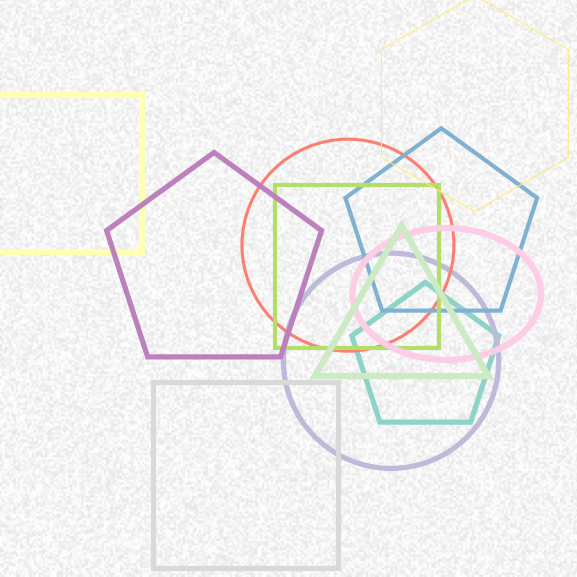[{"shape": "pentagon", "thickness": 2.5, "radius": 0.67, "center": [0.736, 0.376]}, {"shape": "square", "thickness": 3, "radius": 0.68, "center": [0.11, 0.698]}, {"shape": "circle", "thickness": 2.5, "radius": 0.93, "center": [0.677, 0.374]}, {"shape": "circle", "thickness": 1.5, "radius": 0.92, "center": [0.603, 0.575]}, {"shape": "pentagon", "thickness": 2, "radius": 0.87, "center": [0.764, 0.602]}, {"shape": "square", "thickness": 2, "radius": 0.71, "center": [0.618, 0.538]}, {"shape": "oval", "thickness": 3, "radius": 0.82, "center": [0.774, 0.49]}, {"shape": "square", "thickness": 2.5, "radius": 0.8, "center": [0.425, 0.177]}, {"shape": "pentagon", "thickness": 2.5, "radius": 0.98, "center": [0.371, 0.539]}, {"shape": "triangle", "thickness": 3, "radius": 0.87, "center": [0.695, 0.435]}, {"shape": "hexagon", "thickness": 0.5, "radius": 0.93, "center": [0.822, 0.82]}]